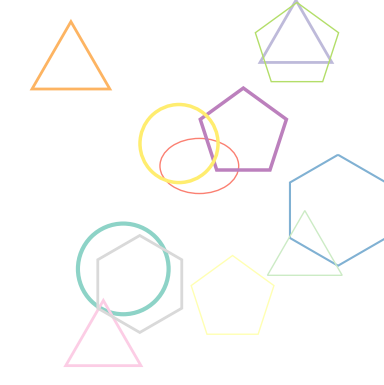[{"shape": "circle", "thickness": 3, "radius": 0.59, "center": [0.32, 0.302]}, {"shape": "pentagon", "thickness": 1, "radius": 0.57, "center": [0.604, 0.223]}, {"shape": "triangle", "thickness": 2, "radius": 0.54, "center": [0.769, 0.892]}, {"shape": "oval", "thickness": 1, "radius": 0.51, "center": [0.518, 0.569]}, {"shape": "hexagon", "thickness": 1.5, "radius": 0.72, "center": [0.878, 0.454]}, {"shape": "triangle", "thickness": 2, "radius": 0.58, "center": [0.184, 0.827]}, {"shape": "pentagon", "thickness": 1, "radius": 0.57, "center": [0.771, 0.88]}, {"shape": "triangle", "thickness": 2, "radius": 0.56, "center": [0.268, 0.107]}, {"shape": "hexagon", "thickness": 2, "radius": 0.63, "center": [0.363, 0.262]}, {"shape": "pentagon", "thickness": 2.5, "radius": 0.59, "center": [0.632, 0.654]}, {"shape": "triangle", "thickness": 1, "radius": 0.56, "center": [0.792, 0.341]}, {"shape": "circle", "thickness": 2.5, "radius": 0.51, "center": [0.465, 0.627]}]